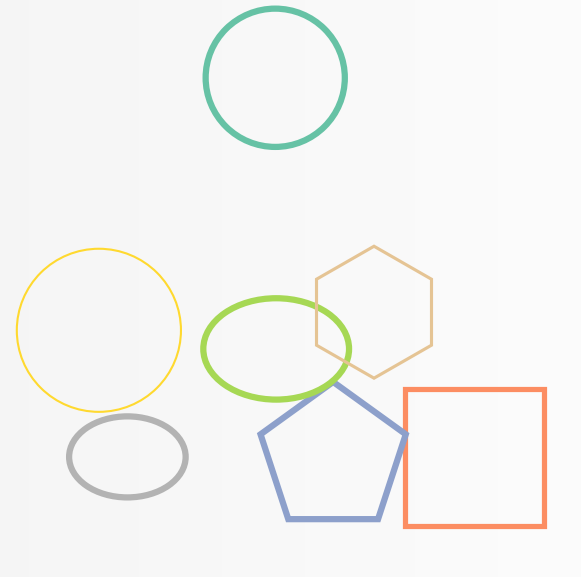[{"shape": "circle", "thickness": 3, "radius": 0.6, "center": [0.474, 0.864]}, {"shape": "square", "thickness": 2.5, "radius": 0.6, "center": [0.816, 0.207]}, {"shape": "pentagon", "thickness": 3, "radius": 0.66, "center": [0.573, 0.206]}, {"shape": "oval", "thickness": 3, "radius": 0.63, "center": [0.475, 0.395]}, {"shape": "circle", "thickness": 1, "radius": 0.71, "center": [0.17, 0.427]}, {"shape": "hexagon", "thickness": 1.5, "radius": 0.57, "center": [0.643, 0.459]}, {"shape": "oval", "thickness": 3, "radius": 0.5, "center": [0.219, 0.208]}]